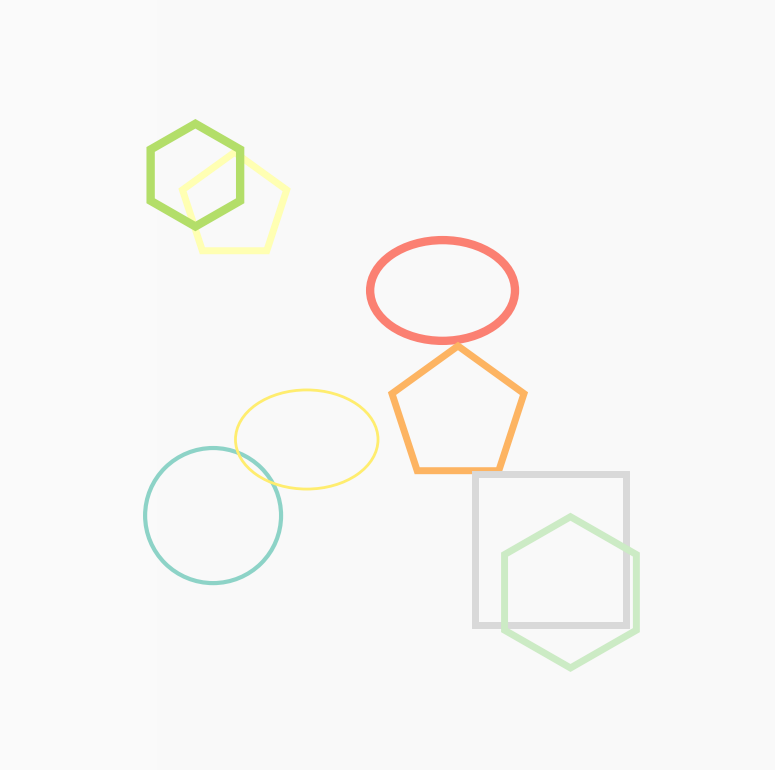[{"shape": "circle", "thickness": 1.5, "radius": 0.44, "center": [0.275, 0.33]}, {"shape": "pentagon", "thickness": 2.5, "radius": 0.35, "center": [0.303, 0.732]}, {"shape": "oval", "thickness": 3, "radius": 0.47, "center": [0.571, 0.623]}, {"shape": "pentagon", "thickness": 2.5, "radius": 0.45, "center": [0.591, 0.461]}, {"shape": "hexagon", "thickness": 3, "radius": 0.33, "center": [0.252, 0.773]}, {"shape": "square", "thickness": 2.5, "radius": 0.49, "center": [0.71, 0.287]}, {"shape": "hexagon", "thickness": 2.5, "radius": 0.49, "center": [0.736, 0.231]}, {"shape": "oval", "thickness": 1, "radius": 0.46, "center": [0.396, 0.429]}]